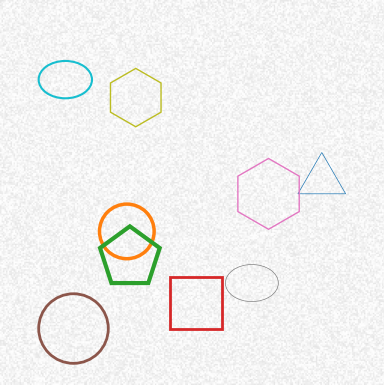[{"shape": "triangle", "thickness": 0.5, "radius": 0.36, "center": [0.836, 0.532]}, {"shape": "circle", "thickness": 2.5, "radius": 0.35, "center": [0.329, 0.399]}, {"shape": "pentagon", "thickness": 3, "radius": 0.41, "center": [0.337, 0.331]}, {"shape": "square", "thickness": 2, "radius": 0.33, "center": [0.509, 0.213]}, {"shape": "circle", "thickness": 2, "radius": 0.45, "center": [0.191, 0.147]}, {"shape": "hexagon", "thickness": 1, "radius": 0.46, "center": [0.698, 0.496]}, {"shape": "oval", "thickness": 0.5, "radius": 0.34, "center": [0.654, 0.265]}, {"shape": "hexagon", "thickness": 1, "radius": 0.38, "center": [0.353, 0.747]}, {"shape": "oval", "thickness": 1.5, "radius": 0.35, "center": [0.17, 0.793]}]